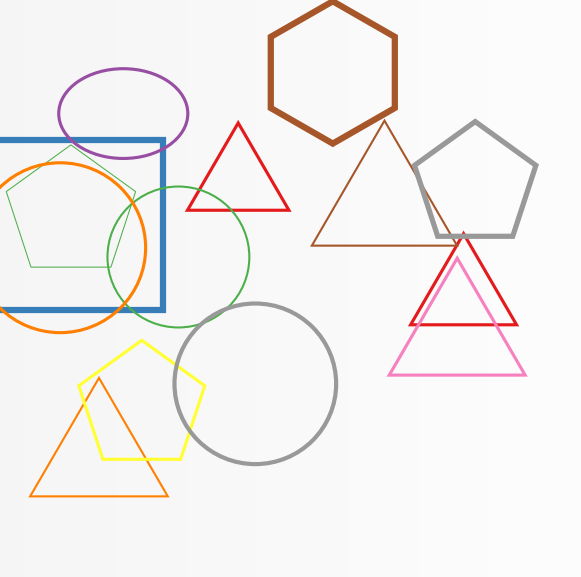[{"shape": "triangle", "thickness": 1.5, "radius": 0.5, "center": [0.41, 0.685]}, {"shape": "triangle", "thickness": 1.5, "radius": 0.53, "center": [0.798, 0.489]}, {"shape": "square", "thickness": 3, "radius": 0.74, "center": [0.133, 0.61]}, {"shape": "pentagon", "thickness": 0.5, "radius": 0.59, "center": [0.122, 0.631]}, {"shape": "circle", "thickness": 1, "radius": 0.61, "center": [0.307, 0.554]}, {"shape": "oval", "thickness": 1.5, "radius": 0.56, "center": [0.212, 0.802]}, {"shape": "circle", "thickness": 1.5, "radius": 0.74, "center": [0.103, 0.57]}, {"shape": "triangle", "thickness": 1, "radius": 0.68, "center": [0.17, 0.208]}, {"shape": "pentagon", "thickness": 1.5, "radius": 0.57, "center": [0.244, 0.296]}, {"shape": "triangle", "thickness": 1, "radius": 0.72, "center": [0.661, 0.646]}, {"shape": "hexagon", "thickness": 3, "radius": 0.62, "center": [0.573, 0.874]}, {"shape": "triangle", "thickness": 1.5, "radius": 0.67, "center": [0.787, 0.417]}, {"shape": "circle", "thickness": 2, "radius": 0.7, "center": [0.439, 0.335]}, {"shape": "pentagon", "thickness": 2.5, "radius": 0.55, "center": [0.818, 0.679]}]